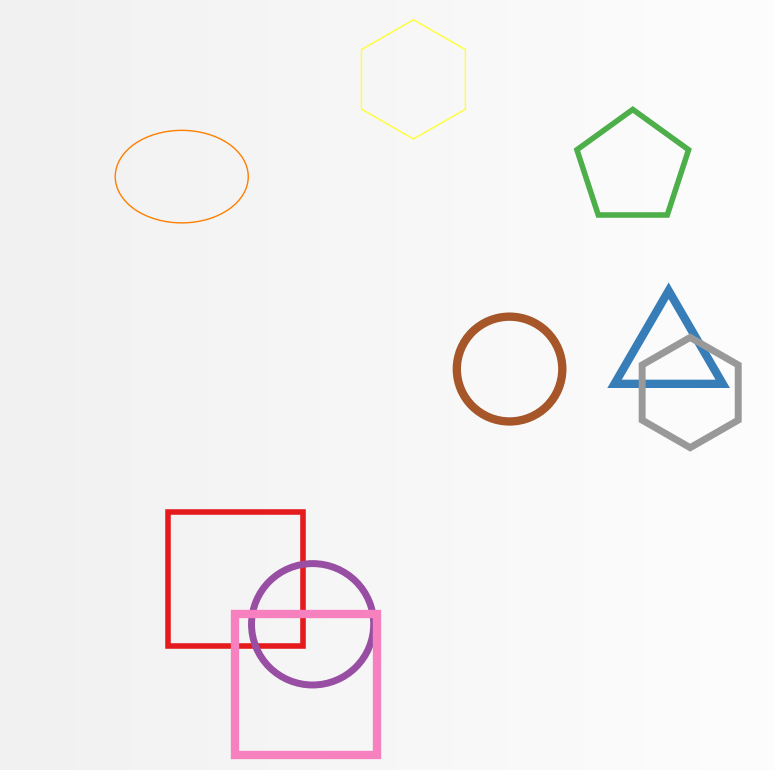[{"shape": "square", "thickness": 2, "radius": 0.44, "center": [0.304, 0.248]}, {"shape": "triangle", "thickness": 3, "radius": 0.4, "center": [0.863, 0.542]}, {"shape": "pentagon", "thickness": 2, "radius": 0.38, "center": [0.816, 0.782]}, {"shape": "circle", "thickness": 2.5, "radius": 0.39, "center": [0.403, 0.189]}, {"shape": "oval", "thickness": 0.5, "radius": 0.43, "center": [0.235, 0.771]}, {"shape": "hexagon", "thickness": 0.5, "radius": 0.39, "center": [0.533, 0.897]}, {"shape": "circle", "thickness": 3, "radius": 0.34, "center": [0.658, 0.521]}, {"shape": "square", "thickness": 3, "radius": 0.46, "center": [0.395, 0.111]}, {"shape": "hexagon", "thickness": 2.5, "radius": 0.36, "center": [0.891, 0.49]}]